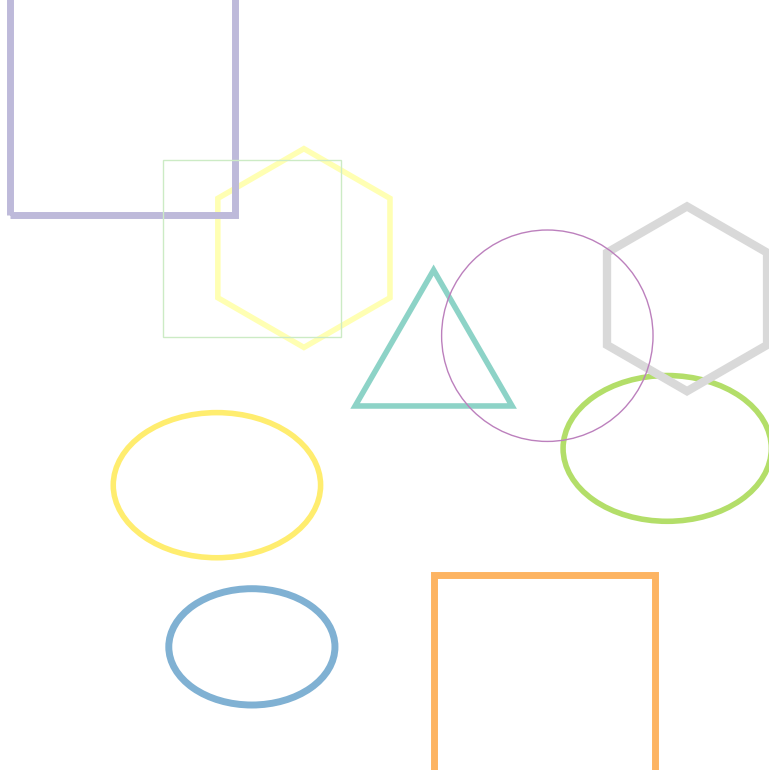[{"shape": "triangle", "thickness": 2, "radius": 0.59, "center": [0.563, 0.532]}, {"shape": "hexagon", "thickness": 2, "radius": 0.65, "center": [0.395, 0.678]}, {"shape": "square", "thickness": 2.5, "radius": 0.73, "center": [0.159, 0.867]}, {"shape": "oval", "thickness": 2.5, "radius": 0.54, "center": [0.327, 0.16]}, {"shape": "square", "thickness": 2.5, "radius": 0.72, "center": [0.707, 0.11]}, {"shape": "oval", "thickness": 2, "radius": 0.68, "center": [0.867, 0.418]}, {"shape": "hexagon", "thickness": 3, "radius": 0.6, "center": [0.892, 0.612]}, {"shape": "circle", "thickness": 0.5, "radius": 0.69, "center": [0.711, 0.564]}, {"shape": "square", "thickness": 0.5, "radius": 0.58, "center": [0.328, 0.678]}, {"shape": "oval", "thickness": 2, "radius": 0.67, "center": [0.282, 0.37]}]